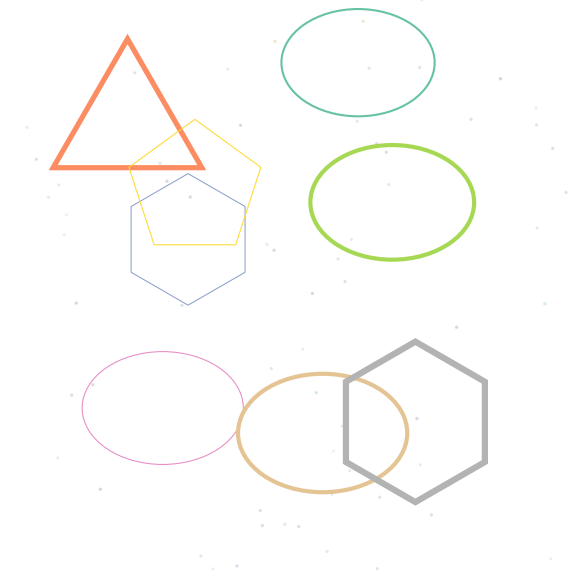[{"shape": "oval", "thickness": 1, "radius": 0.66, "center": [0.62, 0.891]}, {"shape": "triangle", "thickness": 2.5, "radius": 0.74, "center": [0.221, 0.783]}, {"shape": "hexagon", "thickness": 0.5, "radius": 0.57, "center": [0.326, 0.585]}, {"shape": "oval", "thickness": 0.5, "radius": 0.7, "center": [0.282, 0.293]}, {"shape": "oval", "thickness": 2, "radius": 0.71, "center": [0.679, 0.649]}, {"shape": "pentagon", "thickness": 0.5, "radius": 0.6, "center": [0.337, 0.672]}, {"shape": "oval", "thickness": 2, "radius": 0.73, "center": [0.559, 0.249]}, {"shape": "hexagon", "thickness": 3, "radius": 0.69, "center": [0.719, 0.269]}]